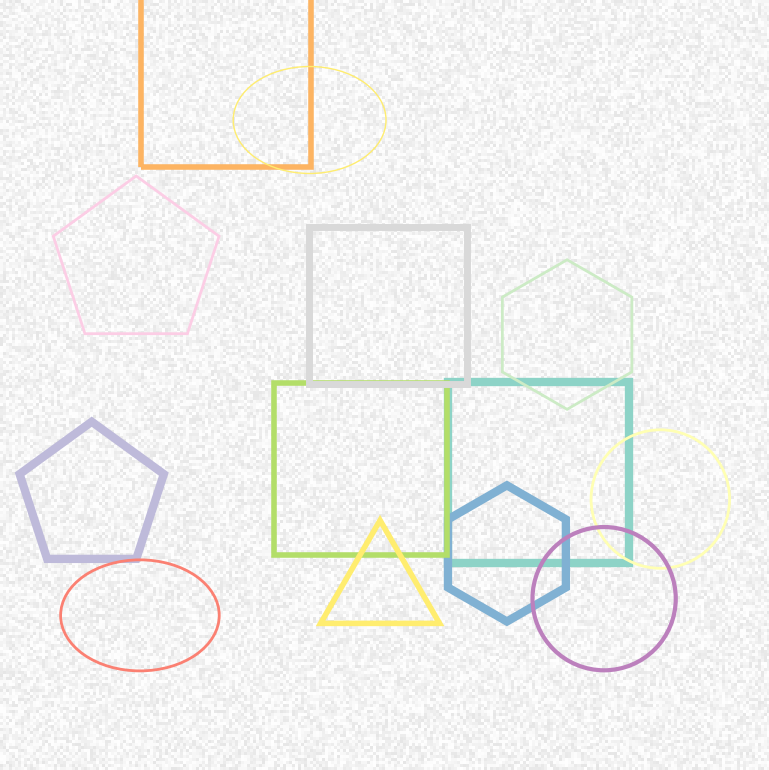[{"shape": "square", "thickness": 3, "radius": 0.59, "center": [0.699, 0.387]}, {"shape": "circle", "thickness": 1, "radius": 0.45, "center": [0.858, 0.352]}, {"shape": "pentagon", "thickness": 3, "radius": 0.49, "center": [0.119, 0.354]}, {"shape": "oval", "thickness": 1, "radius": 0.51, "center": [0.182, 0.201]}, {"shape": "hexagon", "thickness": 3, "radius": 0.44, "center": [0.658, 0.281]}, {"shape": "square", "thickness": 2, "radius": 0.55, "center": [0.294, 0.893]}, {"shape": "square", "thickness": 2, "radius": 0.56, "center": [0.468, 0.391]}, {"shape": "pentagon", "thickness": 1, "radius": 0.57, "center": [0.177, 0.658]}, {"shape": "square", "thickness": 2.5, "radius": 0.51, "center": [0.504, 0.603]}, {"shape": "circle", "thickness": 1.5, "radius": 0.47, "center": [0.785, 0.223]}, {"shape": "hexagon", "thickness": 1, "radius": 0.49, "center": [0.736, 0.566]}, {"shape": "oval", "thickness": 0.5, "radius": 0.5, "center": [0.402, 0.844]}, {"shape": "triangle", "thickness": 2, "radius": 0.45, "center": [0.494, 0.235]}]